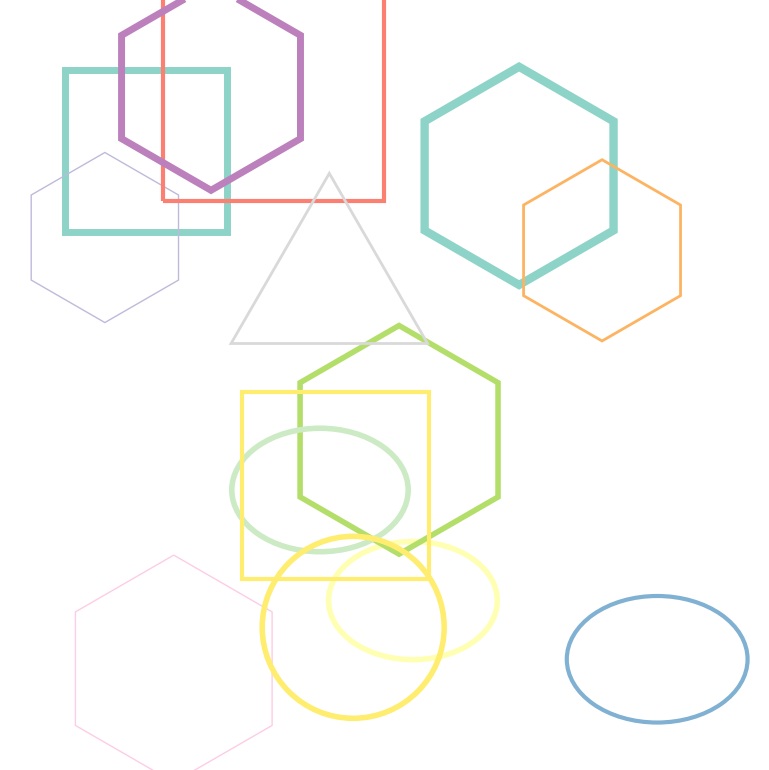[{"shape": "hexagon", "thickness": 3, "radius": 0.71, "center": [0.674, 0.772]}, {"shape": "square", "thickness": 2.5, "radius": 0.53, "center": [0.19, 0.804]}, {"shape": "oval", "thickness": 2, "radius": 0.55, "center": [0.536, 0.22]}, {"shape": "hexagon", "thickness": 0.5, "radius": 0.55, "center": [0.136, 0.692]}, {"shape": "square", "thickness": 1.5, "radius": 0.72, "center": [0.356, 0.882]}, {"shape": "oval", "thickness": 1.5, "radius": 0.59, "center": [0.853, 0.144]}, {"shape": "hexagon", "thickness": 1, "radius": 0.59, "center": [0.782, 0.675]}, {"shape": "hexagon", "thickness": 2, "radius": 0.74, "center": [0.518, 0.429]}, {"shape": "hexagon", "thickness": 0.5, "radius": 0.74, "center": [0.226, 0.132]}, {"shape": "triangle", "thickness": 1, "radius": 0.74, "center": [0.428, 0.628]}, {"shape": "hexagon", "thickness": 2.5, "radius": 0.67, "center": [0.274, 0.887]}, {"shape": "oval", "thickness": 2, "radius": 0.57, "center": [0.416, 0.364]}, {"shape": "circle", "thickness": 2, "radius": 0.59, "center": [0.459, 0.185]}, {"shape": "square", "thickness": 1.5, "radius": 0.61, "center": [0.436, 0.37]}]